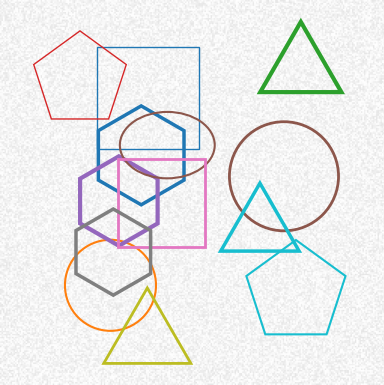[{"shape": "square", "thickness": 1, "radius": 0.66, "center": [0.384, 0.746]}, {"shape": "hexagon", "thickness": 2.5, "radius": 0.64, "center": [0.367, 0.596]}, {"shape": "circle", "thickness": 1.5, "radius": 0.59, "center": [0.287, 0.259]}, {"shape": "triangle", "thickness": 3, "radius": 0.61, "center": [0.781, 0.822]}, {"shape": "pentagon", "thickness": 1, "radius": 0.63, "center": [0.208, 0.793]}, {"shape": "hexagon", "thickness": 3, "radius": 0.58, "center": [0.309, 0.478]}, {"shape": "circle", "thickness": 2, "radius": 0.71, "center": [0.738, 0.542]}, {"shape": "oval", "thickness": 1.5, "radius": 0.62, "center": [0.435, 0.623]}, {"shape": "square", "thickness": 2, "radius": 0.57, "center": [0.42, 0.473]}, {"shape": "hexagon", "thickness": 2.5, "radius": 0.56, "center": [0.294, 0.345]}, {"shape": "triangle", "thickness": 2, "radius": 0.65, "center": [0.383, 0.121]}, {"shape": "pentagon", "thickness": 1.5, "radius": 0.68, "center": [0.769, 0.241]}, {"shape": "triangle", "thickness": 2.5, "radius": 0.59, "center": [0.675, 0.407]}]